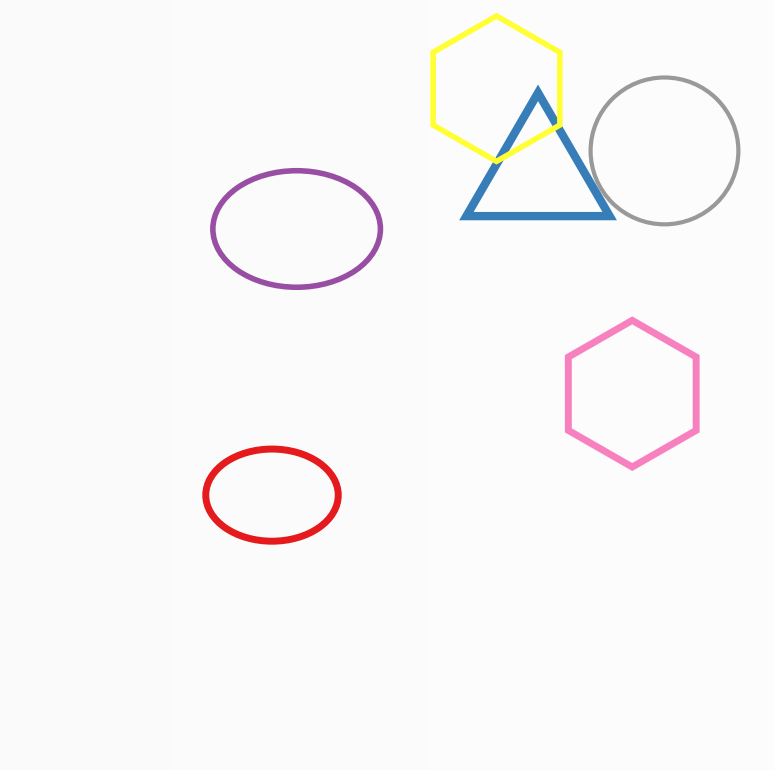[{"shape": "oval", "thickness": 2.5, "radius": 0.43, "center": [0.351, 0.357]}, {"shape": "triangle", "thickness": 3, "radius": 0.53, "center": [0.694, 0.773]}, {"shape": "oval", "thickness": 2, "radius": 0.54, "center": [0.383, 0.703]}, {"shape": "hexagon", "thickness": 2, "radius": 0.47, "center": [0.641, 0.885]}, {"shape": "hexagon", "thickness": 2.5, "radius": 0.48, "center": [0.816, 0.489]}, {"shape": "circle", "thickness": 1.5, "radius": 0.48, "center": [0.857, 0.804]}]